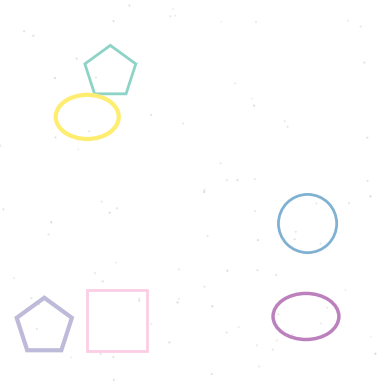[{"shape": "pentagon", "thickness": 2, "radius": 0.35, "center": [0.287, 0.813]}, {"shape": "pentagon", "thickness": 3, "radius": 0.38, "center": [0.115, 0.151]}, {"shape": "circle", "thickness": 2, "radius": 0.38, "center": [0.799, 0.419]}, {"shape": "square", "thickness": 2, "radius": 0.39, "center": [0.304, 0.167]}, {"shape": "oval", "thickness": 2.5, "radius": 0.43, "center": [0.795, 0.178]}, {"shape": "oval", "thickness": 3, "radius": 0.41, "center": [0.227, 0.696]}]